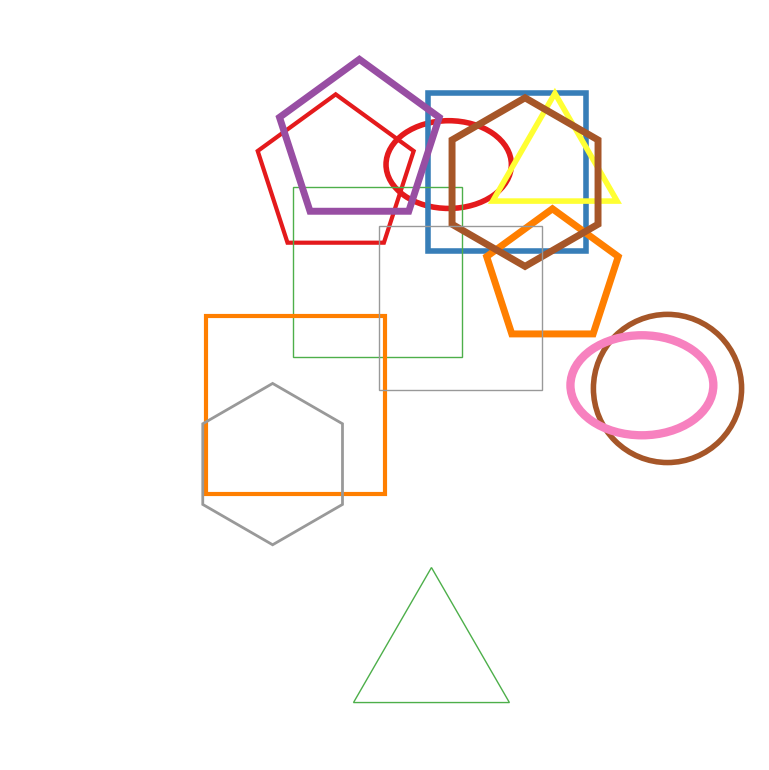[{"shape": "pentagon", "thickness": 1.5, "radius": 0.53, "center": [0.436, 0.771]}, {"shape": "oval", "thickness": 2, "radius": 0.41, "center": [0.583, 0.786]}, {"shape": "square", "thickness": 2, "radius": 0.52, "center": [0.658, 0.777]}, {"shape": "triangle", "thickness": 0.5, "radius": 0.58, "center": [0.56, 0.146]}, {"shape": "square", "thickness": 0.5, "radius": 0.55, "center": [0.49, 0.646]}, {"shape": "pentagon", "thickness": 2.5, "radius": 0.55, "center": [0.467, 0.814]}, {"shape": "pentagon", "thickness": 2.5, "radius": 0.45, "center": [0.717, 0.639]}, {"shape": "square", "thickness": 1.5, "radius": 0.58, "center": [0.384, 0.474]}, {"shape": "triangle", "thickness": 2, "radius": 0.47, "center": [0.721, 0.786]}, {"shape": "hexagon", "thickness": 2.5, "radius": 0.55, "center": [0.682, 0.764]}, {"shape": "circle", "thickness": 2, "radius": 0.48, "center": [0.867, 0.496]}, {"shape": "oval", "thickness": 3, "radius": 0.46, "center": [0.834, 0.5]}, {"shape": "hexagon", "thickness": 1, "radius": 0.52, "center": [0.354, 0.397]}, {"shape": "square", "thickness": 0.5, "radius": 0.53, "center": [0.598, 0.6]}]